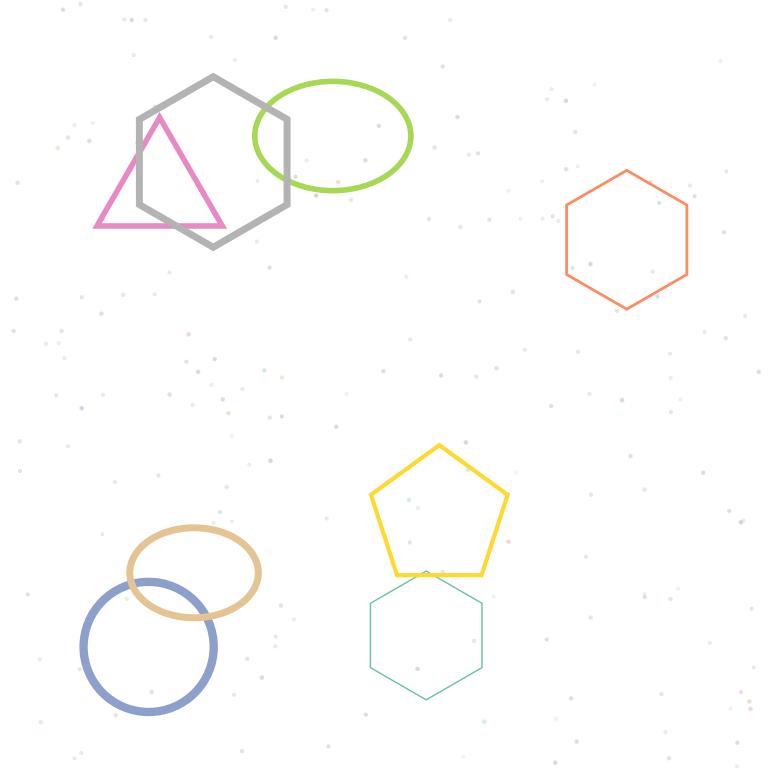[{"shape": "hexagon", "thickness": 0.5, "radius": 0.42, "center": [0.554, 0.175]}, {"shape": "hexagon", "thickness": 1, "radius": 0.45, "center": [0.814, 0.689]}, {"shape": "circle", "thickness": 3, "radius": 0.42, "center": [0.193, 0.16]}, {"shape": "triangle", "thickness": 2, "radius": 0.47, "center": [0.207, 0.754]}, {"shape": "oval", "thickness": 2, "radius": 0.51, "center": [0.432, 0.823]}, {"shape": "pentagon", "thickness": 1.5, "radius": 0.47, "center": [0.571, 0.329]}, {"shape": "oval", "thickness": 2.5, "radius": 0.42, "center": [0.252, 0.256]}, {"shape": "hexagon", "thickness": 2.5, "radius": 0.55, "center": [0.277, 0.79]}]